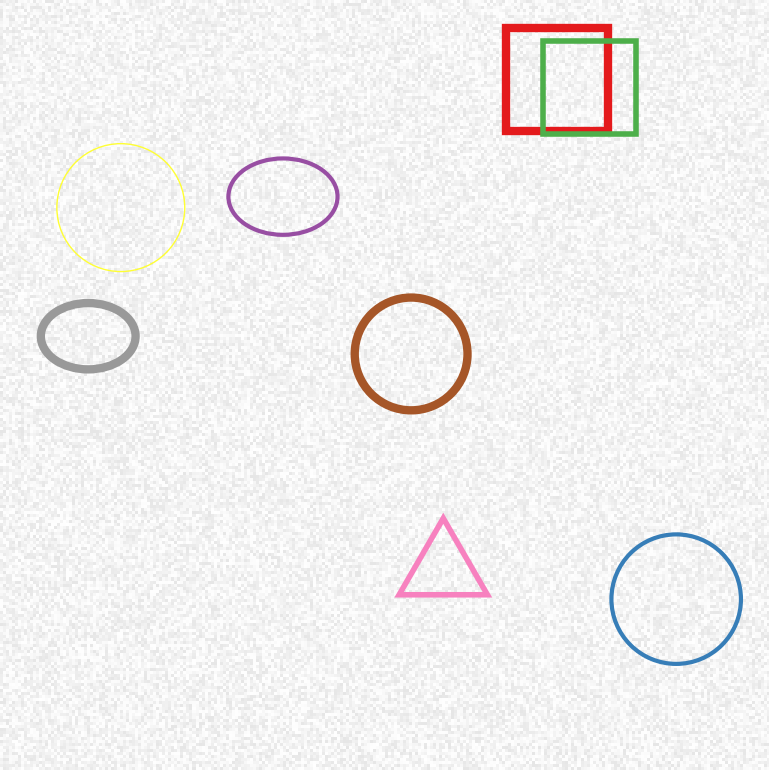[{"shape": "square", "thickness": 3, "radius": 0.33, "center": [0.723, 0.897]}, {"shape": "circle", "thickness": 1.5, "radius": 0.42, "center": [0.878, 0.222]}, {"shape": "square", "thickness": 2, "radius": 0.3, "center": [0.765, 0.887]}, {"shape": "oval", "thickness": 1.5, "radius": 0.35, "center": [0.367, 0.745]}, {"shape": "circle", "thickness": 0.5, "radius": 0.42, "center": [0.157, 0.73]}, {"shape": "circle", "thickness": 3, "radius": 0.37, "center": [0.534, 0.54]}, {"shape": "triangle", "thickness": 2, "radius": 0.33, "center": [0.576, 0.261]}, {"shape": "oval", "thickness": 3, "radius": 0.31, "center": [0.115, 0.563]}]